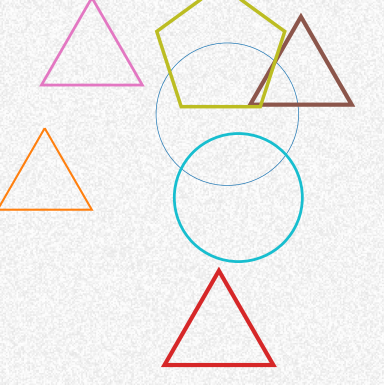[{"shape": "circle", "thickness": 0.5, "radius": 0.93, "center": [0.591, 0.703]}, {"shape": "triangle", "thickness": 1.5, "radius": 0.71, "center": [0.116, 0.526]}, {"shape": "triangle", "thickness": 3, "radius": 0.82, "center": [0.569, 0.134]}, {"shape": "triangle", "thickness": 3, "radius": 0.76, "center": [0.782, 0.804]}, {"shape": "triangle", "thickness": 2, "radius": 0.76, "center": [0.239, 0.855]}, {"shape": "pentagon", "thickness": 2.5, "radius": 0.87, "center": [0.573, 0.864]}, {"shape": "circle", "thickness": 2, "radius": 0.83, "center": [0.619, 0.487]}]